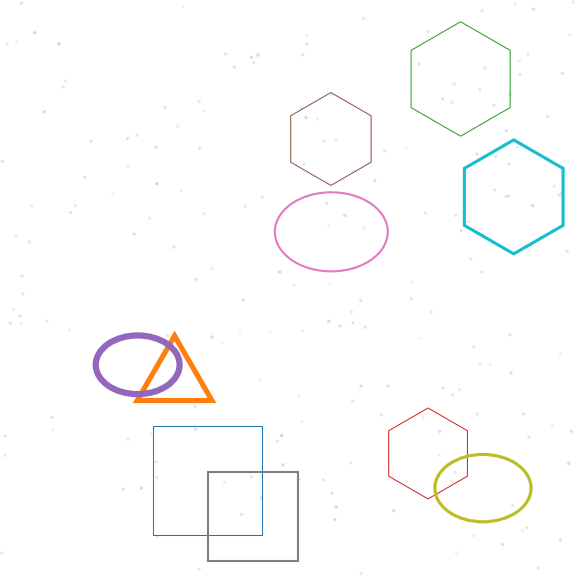[{"shape": "square", "thickness": 0.5, "radius": 0.47, "center": [0.359, 0.167]}, {"shape": "triangle", "thickness": 2.5, "radius": 0.37, "center": [0.302, 0.343]}, {"shape": "hexagon", "thickness": 0.5, "radius": 0.5, "center": [0.798, 0.862]}, {"shape": "hexagon", "thickness": 0.5, "radius": 0.39, "center": [0.741, 0.214]}, {"shape": "oval", "thickness": 3, "radius": 0.36, "center": [0.238, 0.367]}, {"shape": "hexagon", "thickness": 0.5, "radius": 0.4, "center": [0.573, 0.758]}, {"shape": "oval", "thickness": 1, "radius": 0.49, "center": [0.574, 0.598]}, {"shape": "square", "thickness": 1, "radius": 0.39, "center": [0.438, 0.105]}, {"shape": "oval", "thickness": 1.5, "radius": 0.42, "center": [0.836, 0.154]}, {"shape": "hexagon", "thickness": 1.5, "radius": 0.49, "center": [0.89, 0.658]}]